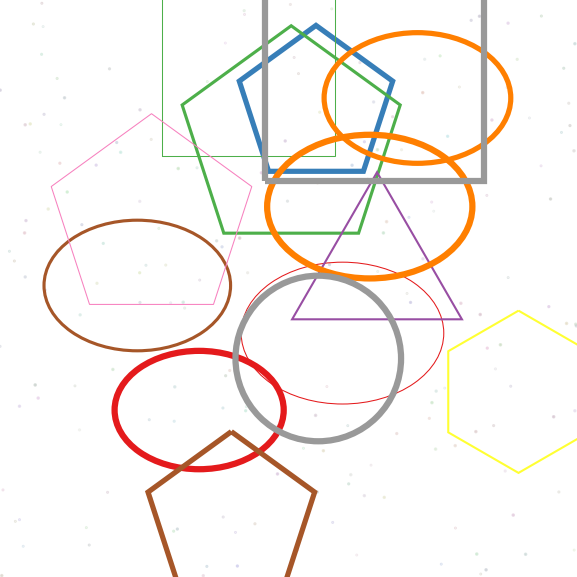[{"shape": "oval", "thickness": 3, "radius": 0.73, "center": [0.345, 0.289]}, {"shape": "oval", "thickness": 0.5, "radius": 0.88, "center": [0.593, 0.422]}, {"shape": "pentagon", "thickness": 2.5, "radius": 0.7, "center": [0.547, 0.815]}, {"shape": "square", "thickness": 0.5, "radius": 0.75, "center": [0.431, 0.879]}, {"shape": "pentagon", "thickness": 1.5, "radius": 0.99, "center": [0.504, 0.756]}, {"shape": "triangle", "thickness": 1, "radius": 0.85, "center": [0.653, 0.531]}, {"shape": "oval", "thickness": 3, "radius": 0.89, "center": [0.64, 0.641]}, {"shape": "oval", "thickness": 2.5, "radius": 0.81, "center": [0.723, 0.829]}, {"shape": "hexagon", "thickness": 1, "radius": 0.7, "center": [0.898, 0.321]}, {"shape": "oval", "thickness": 1.5, "radius": 0.81, "center": [0.238, 0.505]}, {"shape": "pentagon", "thickness": 2.5, "radius": 0.76, "center": [0.401, 0.1]}, {"shape": "pentagon", "thickness": 0.5, "radius": 0.91, "center": [0.262, 0.62]}, {"shape": "circle", "thickness": 3, "radius": 0.72, "center": [0.551, 0.378]}, {"shape": "square", "thickness": 3, "radius": 0.95, "center": [0.648, 0.875]}]